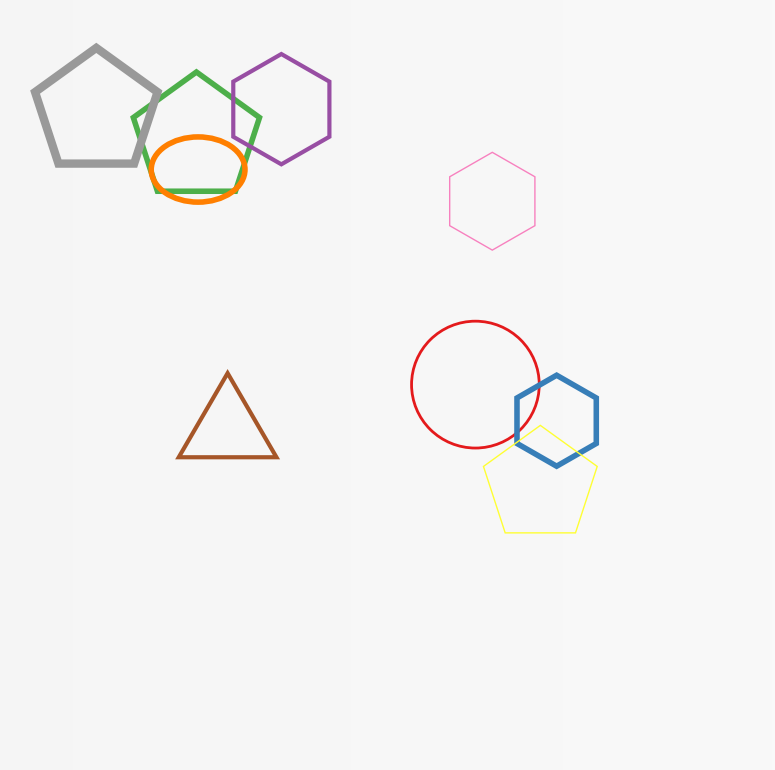[{"shape": "circle", "thickness": 1, "radius": 0.41, "center": [0.613, 0.501]}, {"shape": "hexagon", "thickness": 2, "radius": 0.3, "center": [0.718, 0.454]}, {"shape": "pentagon", "thickness": 2, "radius": 0.43, "center": [0.253, 0.821]}, {"shape": "hexagon", "thickness": 1.5, "radius": 0.36, "center": [0.363, 0.858]}, {"shape": "oval", "thickness": 2, "radius": 0.3, "center": [0.256, 0.78]}, {"shape": "pentagon", "thickness": 0.5, "radius": 0.39, "center": [0.697, 0.37]}, {"shape": "triangle", "thickness": 1.5, "radius": 0.36, "center": [0.294, 0.443]}, {"shape": "hexagon", "thickness": 0.5, "radius": 0.32, "center": [0.635, 0.739]}, {"shape": "pentagon", "thickness": 3, "radius": 0.42, "center": [0.124, 0.855]}]